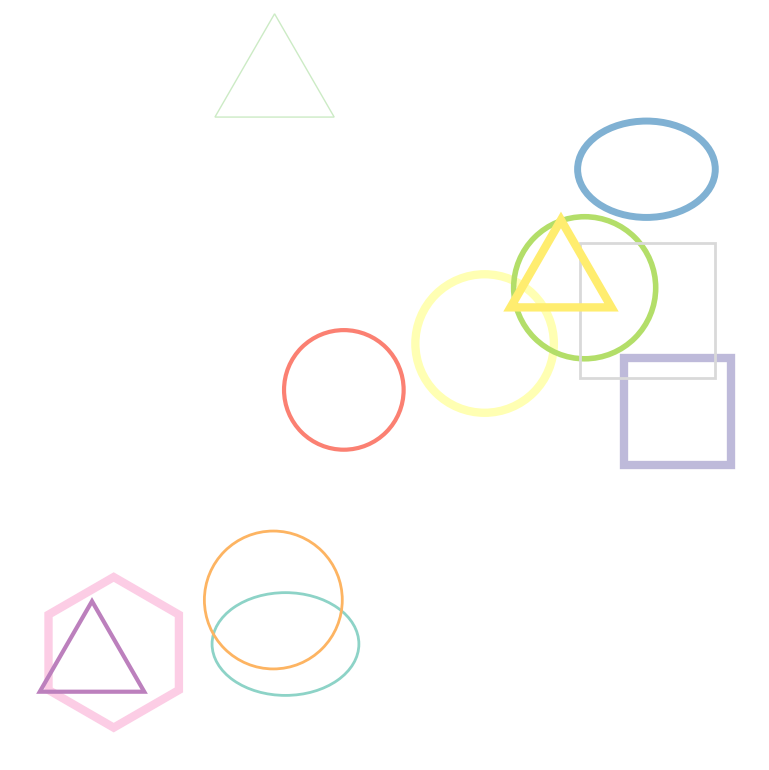[{"shape": "oval", "thickness": 1, "radius": 0.48, "center": [0.371, 0.164]}, {"shape": "circle", "thickness": 3, "radius": 0.45, "center": [0.629, 0.554]}, {"shape": "square", "thickness": 3, "radius": 0.35, "center": [0.88, 0.465]}, {"shape": "circle", "thickness": 1.5, "radius": 0.39, "center": [0.447, 0.494]}, {"shape": "oval", "thickness": 2.5, "radius": 0.45, "center": [0.84, 0.78]}, {"shape": "circle", "thickness": 1, "radius": 0.45, "center": [0.355, 0.221]}, {"shape": "circle", "thickness": 2, "radius": 0.46, "center": [0.759, 0.626]}, {"shape": "hexagon", "thickness": 3, "radius": 0.49, "center": [0.148, 0.153]}, {"shape": "square", "thickness": 1, "radius": 0.44, "center": [0.841, 0.597]}, {"shape": "triangle", "thickness": 1.5, "radius": 0.39, "center": [0.119, 0.141]}, {"shape": "triangle", "thickness": 0.5, "radius": 0.45, "center": [0.357, 0.893]}, {"shape": "triangle", "thickness": 3, "radius": 0.38, "center": [0.729, 0.639]}]